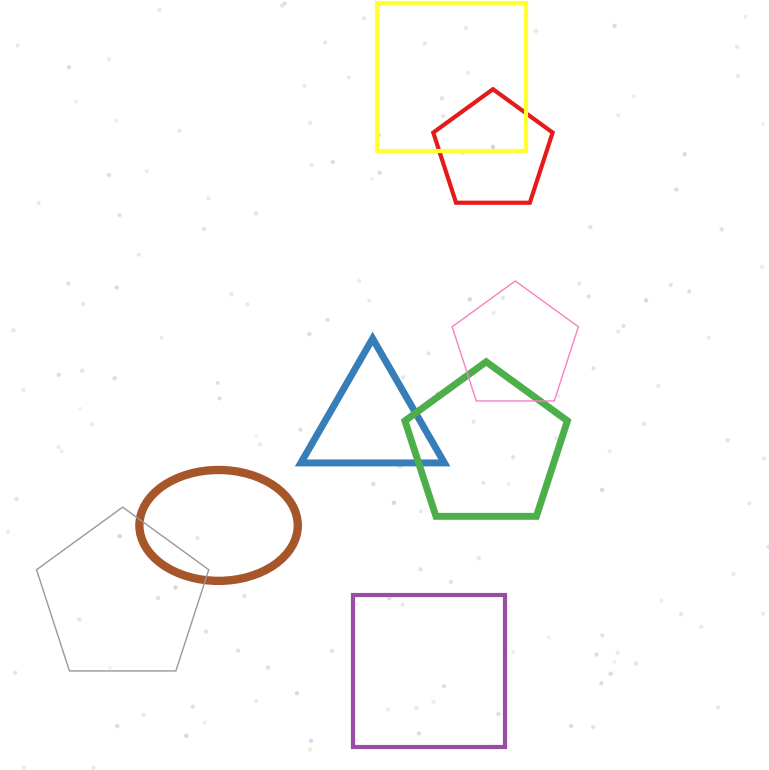[{"shape": "pentagon", "thickness": 1.5, "radius": 0.41, "center": [0.64, 0.803]}, {"shape": "triangle", "thickness": 2.5, "radius": 0.54, "center": [0.484, 0.453]}, {"shape": "pentagon", "thickness": 2.5, "radius": 0.55, "center": [0.631, 0.419]}, {"shape": "square", "thickness": 1.5, "radius": 0.49, "center": [0.558, 0.128]}, {"shape": "square", "thickness": 1.5, "radius": 0.48, "center": [0.586, 0.9]}, {"shape": "oval", "thickness": 3, "radius": 0.51, "center": [0.284, 0.318]}, {"shape": "pentagon", "thickness": 0.5, "radius": 0.43, "center": [0.669, 0.549]}, {"shape": "pentagon", "thickness": 0.5, "radius": 0.59, "center": [0.159, 0.224]}]